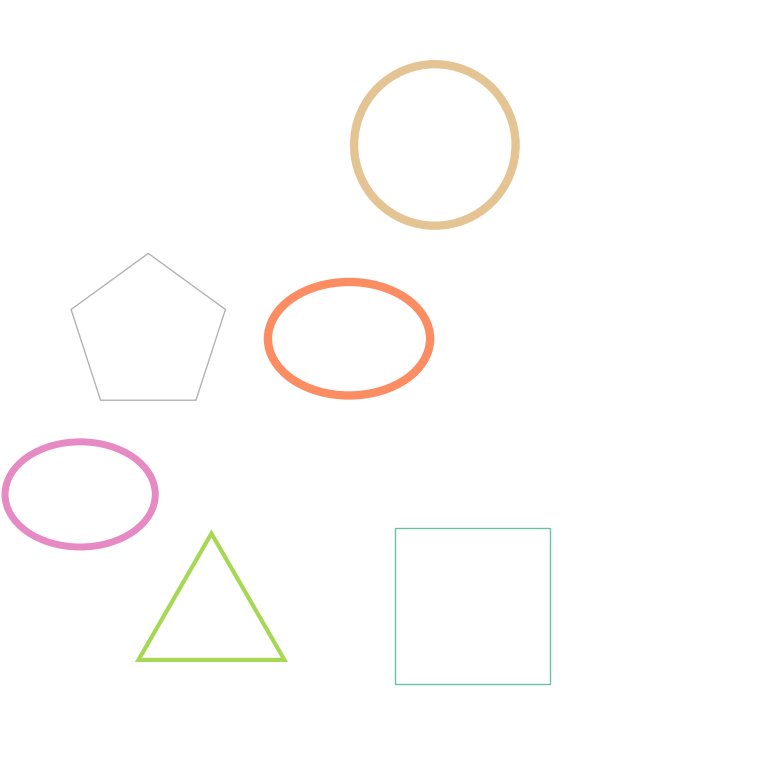[{"shape": "square", "thickness": 0.5, "radius": 0.5, "center": [0.613, 0.213]}, {"shape": "oval", "thickness": 3, "radius": 0.53, "center": [0.453, 0.56]}, {"shape": "oval", "thickness": 2.5, "radius": 0.49, "center": [0.104, 0.358]}, {"shape": "triangle", "thickness": 1.5, "radius": 0.55, "center": [0.275, 0.198]}, {"shape": "circle", "thickness": 3, "radius": 0.52, "center": [0.565, 0.812]}, {"shape": "pentagon", "thickness": 0.5, "radius": 0.53, "center": [0.193, 0.566]}]